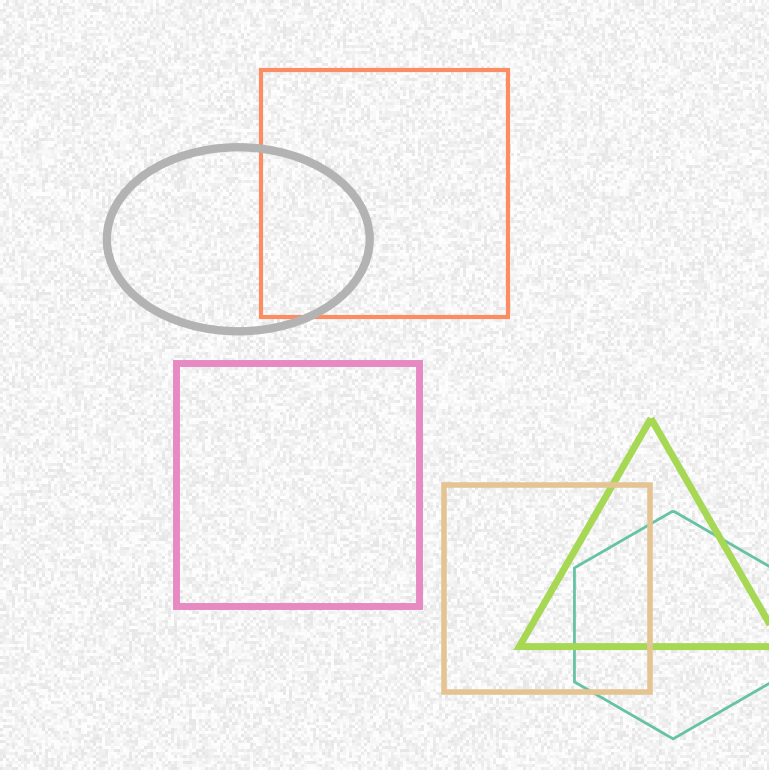[{"shape": "hexagon", "thickness": 1, "radius": 0.74, "center": [0.874, 0.188]}, {"shape": "square", "thickness": 1.5, "radius": 0.8, "center": [0.5, 0.749]}, {"shape": "square", "thickness": 2.5, "radius": 0.79, "center": [0.386, 0.371]}, {"shape": "triangle", "thickness": 2.5, "radius": 0.99, "center": [0.845, 0.259]}, {"shape": "square", "thickness": 2, "radius": 0.67, "center": [0.71, 0.236]}, {"shape": "oval", "thickness": 3, "radius": 0.85, "center": [0.309, 0.689]}]